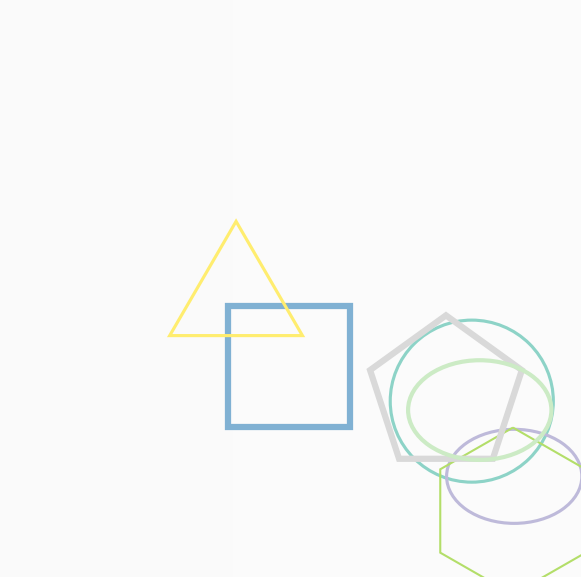[{"shape": "circle", "thickness": 1.5, "radius": 0.7, "center": [0.812, 0.305]}, {"shape": "oval", "thickness": 1.5, "radius": 0.58, "center": [0.885, 0.174]}, {"shape": "square", "thickness": 3, "radius": 0.52, "center": [0.498, 0.365]}, {"shape": "hexagon", "thickness": 1, "radius": 0.72, "center": [0.882, 0.114]}, {"shape": "pentagon", "thickness": 3, "radius": 0.69, "center": [0.767, 0.316]}, {"shape": "oval", "thickness": 2, "radius": 0.62, "center": [0.825, 0.289]}, {"shape": "triangle", "thickness": 1.5, "radius": 0.66, "center": [0.406, 0.484]}]